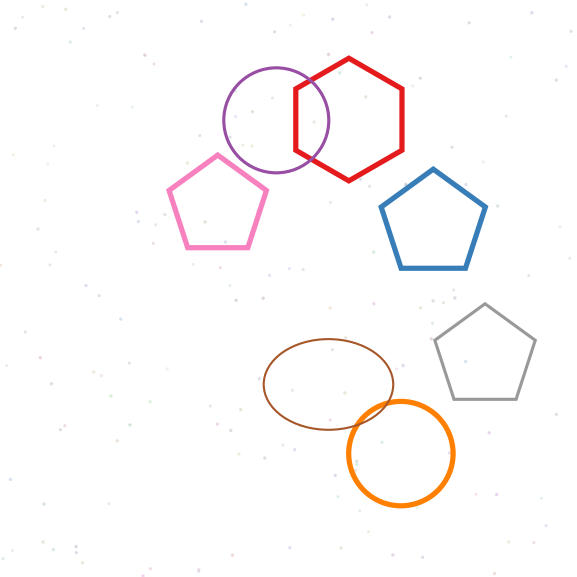[{"shape": "hexagon", "thickness": 2.5, "radius": 0.53, "center": [0.604, 0.792]}, {"shape": "pentagon", "thickness": 2.5, "radius": 0.47, "center": [0.75, 0.611]}, {"shape": "circle", "thickness": 1.5, "radius": 0.45, "center": [0.478, 0.791]}, {"shape": "circle", "thickness": 2.5, "radius": 0.45, "center": [0.694, 0.214]}, {"shape": "oval", "thickness": 1, "radius": 0.56, "center": [0.569, 0.333]}, {"shape": "pentagon", "thickness": 2.5, "radius": 0.44, "center": [0.377, 0.642]}, {"shape": "pentagon", "thickness": 1.5, "radius": 0.46, "center": [0.84, 0.382]}]